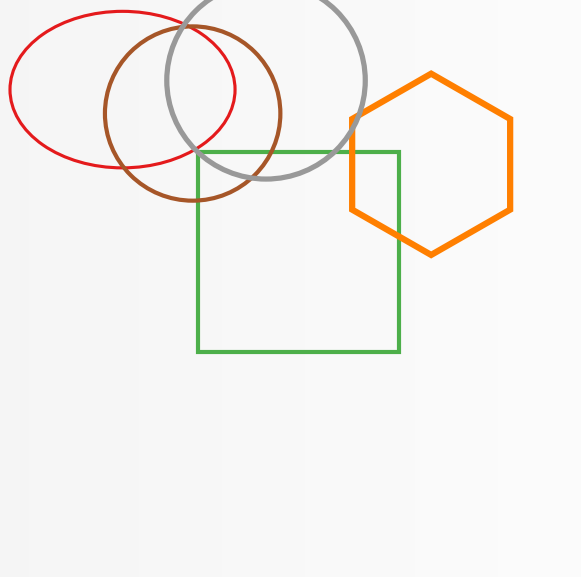[{"shape": "oval", "thickness": 1.5, "radius": 0.97, "center": [0.211, 0.844]}, {"shape": "square", "thickness": 2, "radius": 0.87, "center": [0.514, 0.563]}, {"shape": "hexagon", "thickness": 3, "radius": 0.78, "center": [0.742, 0.715]}, {"shape": "circle", "thickness": 2, "radius": 0.75, "center": [0.331, 0.803]}, {"shape": "circle", "thickness": 2.5, "radius": 0.85, "center": [0.458, 0.86]}]